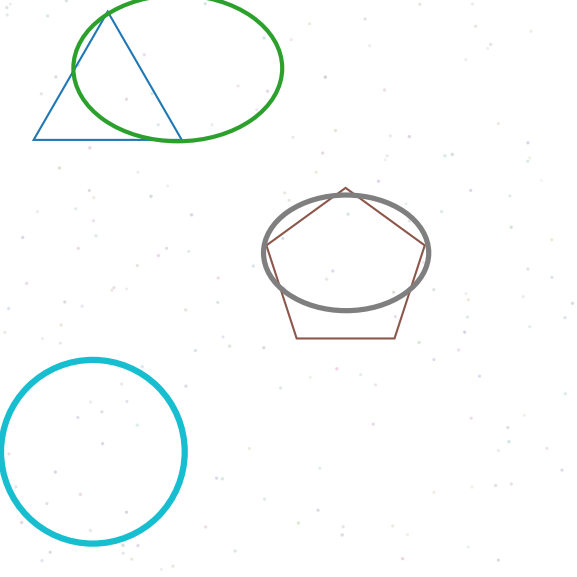[{"shape": "triangle", "thickness": 1, "radius": 0.74, "center": [0.186, 0.831]}, {"shape": "oval", "thickness": 2, "radius": 0.9, "center": [0.308, 0.881]}, {"shape": "pentagon", "thickness": 1, "radius": 0.72, "center": [0.598, 0.53]}, {"shape": "oval", "thickness": 2.5, "radius": 0.72, "center": [0.599, 0.561]}, {"shape": "circle", "thickness": 3, "radius": 0.8, "center": [0.161, 0.217]}]